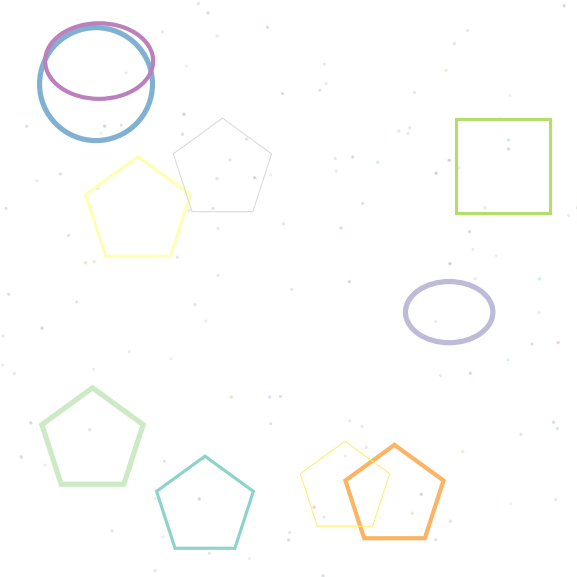[{"shape": "pentagon", "thickness": 1.5, "radius": 0.44, "center": [0.355, 0.121]}, {"shape": "pentagon", "thickness": 1.5, "radius": 0.48, "center": [0.239, 0.633]}, {"shape": "oval", "thickness": 2.5, "radius": 0.38, "center": [0.778, 0.459]}, {"shape": "circle", "thickness": 2.5, "radius": 0.49, "center": [0.166, 0.854]}, {"shape": "pentagon", "thickness": 2, "radius": 0.45, "center": [0.683, 0.139]}, {"shape": "square", "thickness": 1.5, "radius": 0.41, "center": [0.871, 0.712]}, {"shape": "pentagon", "thickness": 0.5, "radius": 0.45, "center": [0.385, 0.705]}, {"shape": "oval", "thickness": 2, "radius": 0.47, "center": [0.172, 0.893]}, {"shape": "pentagon", "thickness": 2.5, "radius": 0.46, "center": [0.16, 0.235]}, {"shape": "pentagon", "thickness": 0.5, "radius": 0.41, "center": [0.597, 0.154]}]